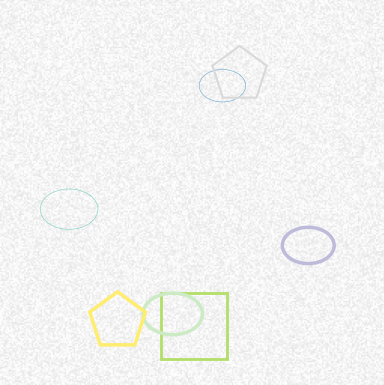[{"shape": "oval", "thickness": 0.5, "radius": 0.37, "center": [0.179, 0.457]}, {"shape": "oval", "thickness": 2.5, "radius": 0.34, "center": [0.801, 0.362]}, {"shape": "oval", "thickness": 0.5, "radius": 0.3, "center": [0.578, 0.777]}, {"shape": "square", "thickness": 2, "radius": 0.43, "center": [0.505, 0.154]}, {"shape": "pentagon", "thickness": 1.5, "radius": 0.37, "center": [0.622, 0.806]}, {"shape": "oval", "thickness": 2.5, "radius": 0.39, "center": [0.449, 0.185]}, {"shape": "pentagon", "thickness": 2.5, "radius": 0.38, "center": [0.305, 0.166]}]